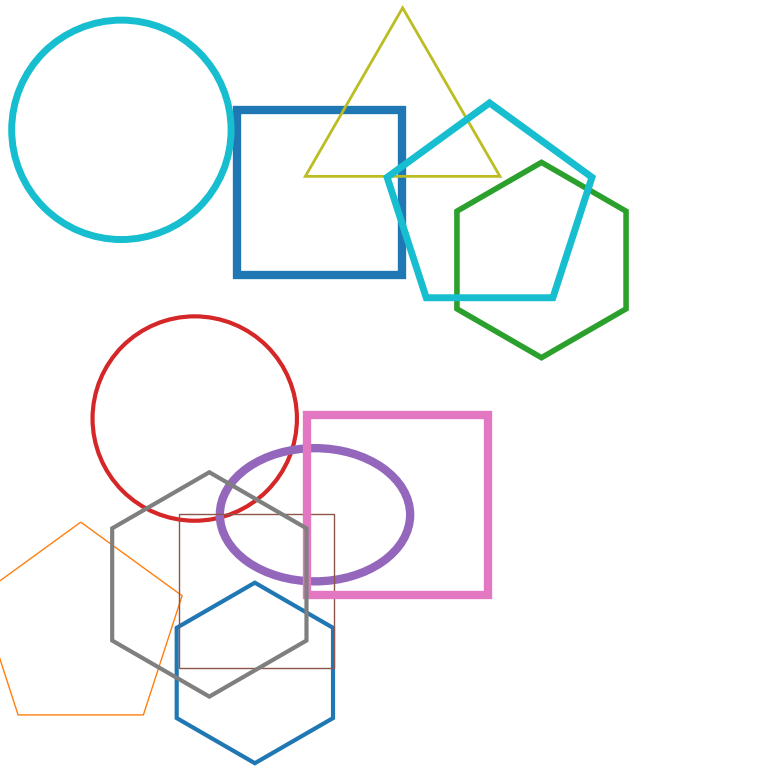[{"shape": "square", "thickness": 3, "radius": 0.54, "center": [0.415, 0.749]}, {"shape": "hexagon", "thickness": 1.5, "radius": 0.59, "center": [0.331, 0.126]}, {"shape": "pentagon", "thickness": 0.5, "radius": 0.69, "center": [0.105, 0.184]}, {"shape": "hexagon", "thickness": 2, "radius": 0.63, "center": [0.703, 0.662]}, {"shape": "circle", "thickness": 1.5, "radius": 0.66, "center": [0.253, 0.456]}, {"shape": "oval", "thickness": 3, "radius": 0.62, "center": [0.409, 0.331]}, {"shape": "square", "thickness": 0.5, "radius": 0.5, "center": [0.333, 0.233]}, {"shape": "square", "thickness": 3, "radius": 0.59, "center": [0.516, 0.344]}, {"shape": "hexagon", "thickness": 1.5, "radius": 0.73, "center": [0.272, 0.241]}, {"shape": "triangle", "thickness": 1, "radius": 0.73, "center": [0.523, 0.844]}, {"shape": "circle", "thickness": 2.5, "radius": 0.71, "center": [0.158, 0.831]}, {"shape": "pentagon", "thickness": 2.5, "radius": 0.7, "center": [0.636, 0.726]}]